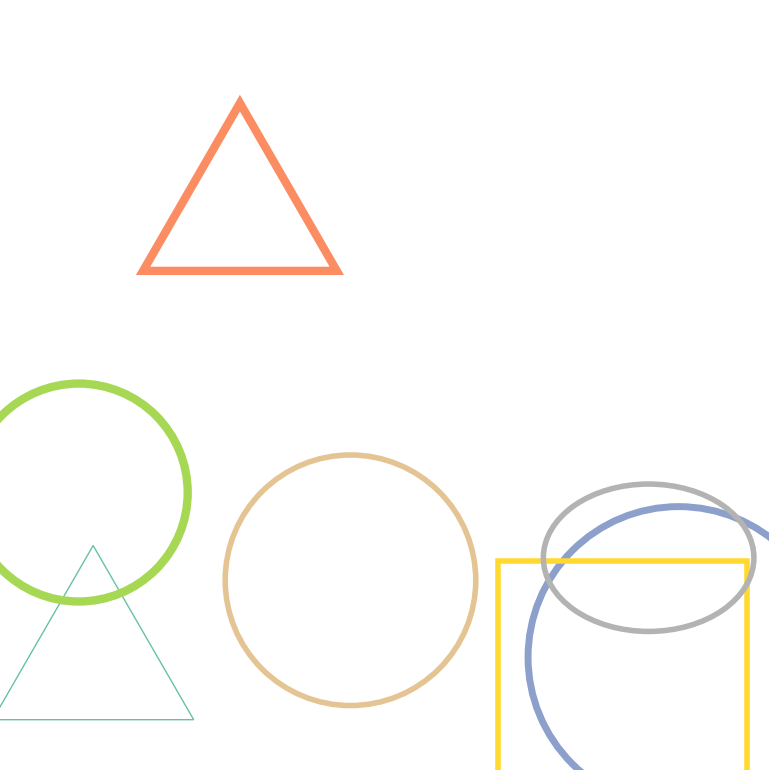[{"shape": "triangle", "thickness": 0.5, "radius": 0.75, "center": [0.121, 0.141]}, {"shape": "triangle", "thickness": 3, "radius": 0.73, "center": [0.312, 0.721]}, {"shape": "circle", "thickness": 2.5, "radius": 0.98, "center": [0.881, 0.146]}, {"shape": "circle", "thickness": 3, "radius": 0.71, "center": [0.102, 0.36]}, {"shape": "square", "thickness": 2, "radius": 0.81, "center": [0.808, 0.109]}, {"shape": "circle", "thickness": 2, "radius": 0.81, "center": [0.455, 0.246]}, {"shape": "oval", "thickness": 2, "radius": 0.68, "center": [0.842, 0.276]}]